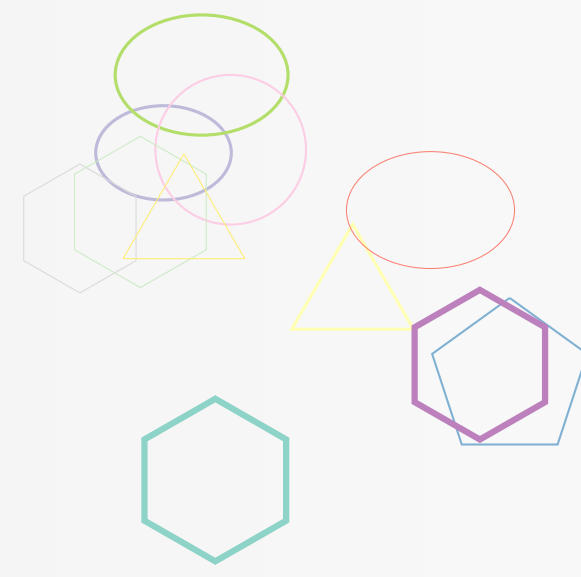[{"shape": "hexagon", "thickness": 3, "radius": 0.7, "center": [0.37, 0.168]}, {"shape": "triangle", "thickness": 1.5, "radius": 0.6, "center": [0.607, 0.49]}, {"shape": "oval", "thickness": 1.5, "radius": 0.58, "center": [0.281, 0.734]}, {"shape": "oval", "thickness": 0.5, "radius": 0.72, "center": [0.741, 0.635]}, {"shape": "pentagon", "thickness": 1, "radius": 0.7, "center": [0.877, 0.343]}, {"shape": "oval", "thickness": 1.5, "radius": 0.74, "center": [0.347, 0.869]}, {"shape": "circle", "thickness": 1, "radius": 0.65, "center": [0.397, 0.74]}, {"shape": "hexagon", "thickness": 0.5, "radius": 0.56, "center": [0.137, 0.604]}, {"shape": "hexagon", "thickness": 3, "radius": 0.65, "center": [0.826, 0.368]}, {"shape": "hexagon", "thickness": 0.5, "radius": 0.65, "center": [0.241, 0.632]}, {"shape": "triangle", "thickness": 0.5, "radius": 0.6, "center": [0.316, 0.612]}]